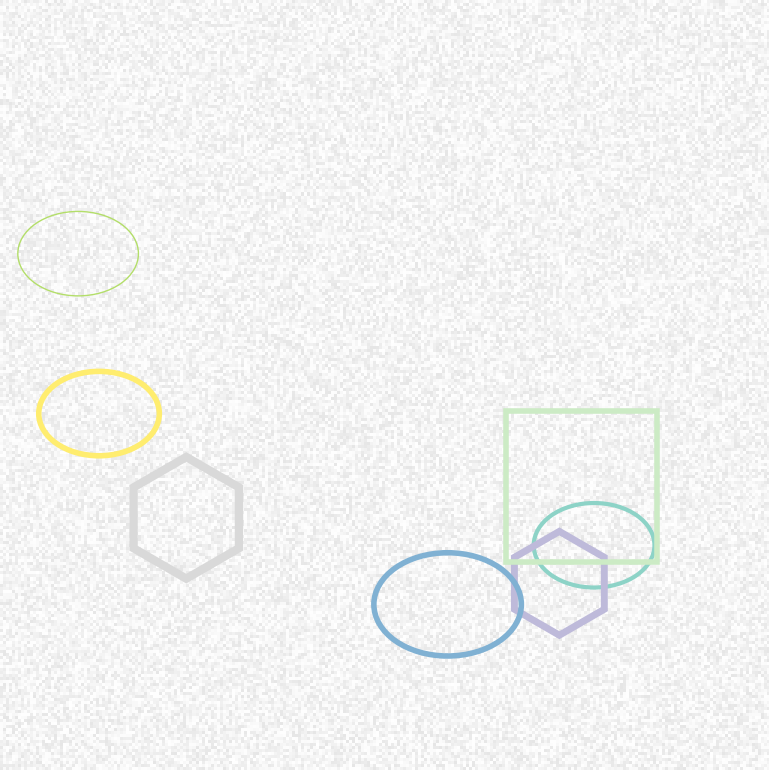[{"shape": "oval", "thickness": 1.5, "radius": 0.39, "center": [0.772, 0.292]}, {"shape": "hexagon", "thickness": 2.5, "radius": 0.34, "center": [0.726, 0.242]}, {"shape": "oval", "thickness": 2, "radius": 0.48, "center": [0.581, 0.215]}, {"shape": "oval", "thickness": 0.5, "radius": 0.39, "center": [0.101, 0.671]}, {"shape": "hexagon", "thickness": 3, "radius": 0.4, "center": [0.242, 0.328]}, {"shape": "square", "thickness": 2, "radius": 0.49, "center": [0.755, 0.368]}, {"shape": "oval", "thickness": 2, "radius": 0.39, "center": [0.129, 0.463]}]